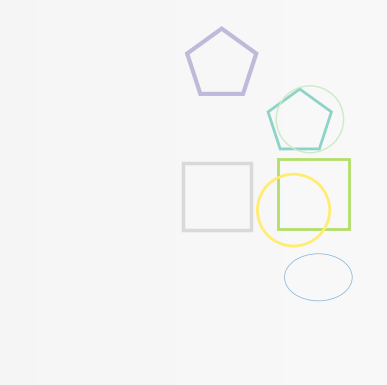[{"shape": "pentagon", "thickness": 2, "radius": 0.43, "center": [0.774, 0.683]}, {"shape": "pentagon", "thickness": 3, "radius": 0.47, "center": [0.572, 0.832]}, {"shape": "oval", "thickness": 0.5, "radius": 0.44, "center": [0.822, 0.28]}, {"shape": "square", "thickness": 2, "radius": 0.46, "center": [0.808, 0.496]}, {"shape": "square", "thickness": 2.5, "radius": 0.44, "center": [0.56, 0.49]}, {"shape": "circle", "thickness": 1, "radius": 0.43, "center": [0.8, 0.69]}, {"shape": "circle", "thickness": 2, "radius": 0.47, "center": [0.758, 0.454]}]